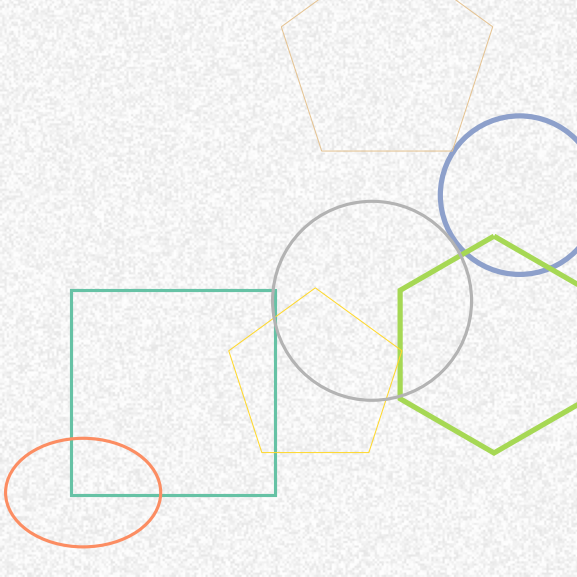[{"shape": "square", "thickness": 1.5, "radius": 0.88, "center": [0.3, 0.32]}, {"shape": "oval", "thickness": 1.5, "radius": 0.67, "center": [0.144, 0.146]}, {"shape": "circle", "thickness": 2.5, "radius": 0.69, "center": [0.9, 0.661]}, {"shape": "hexagon", "thickness": 2.5, "radius": 0.94, "center": [0.855, 0.403]}, {"shape": "pentagon", "thickness": 0.5, "radius": 0.79, "center": [0.546, 0.343]}, {"shape": "pentagon", "thickness": 0.5, "radius": 0.96, "center": [0.67, 0.893]}, {"shape": "circle", "thickness": 1.5, "radius": 0.86, "center": [0.644, 0.478]}]